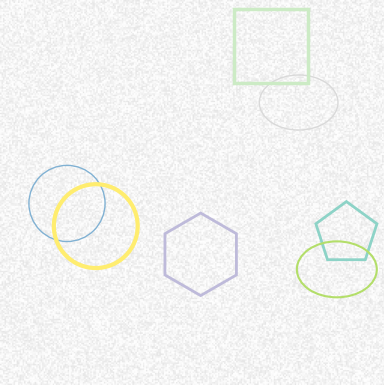[{"shape": "pentagon", "thickness": 2, "radius": 0.42, "center": [0.9, 0.393]}, {"shape": "hexagon", "thickness": 2, "radius": 0.54, "center": [0.521, 0.339]}, {"shape": "circle", "thickness": 1, "radius": 0.49, "center": [0.174, 0.472]}, {"shape": "oval", "thickness": 1.5, "radius": 0.52, "center": [0.875, 0.3]}, {"shape": "oval", "thickness": 1, "radius": 0.51, "center": [0.776, 0.734]}, {"shape": "square", "thickness": 2.5, "radius": 0.48, "center": [0.703, 0.88]}, {"shape": "circle", "thickness": 3, "radius": 0.54, "center": [0.249, 0.413]}]